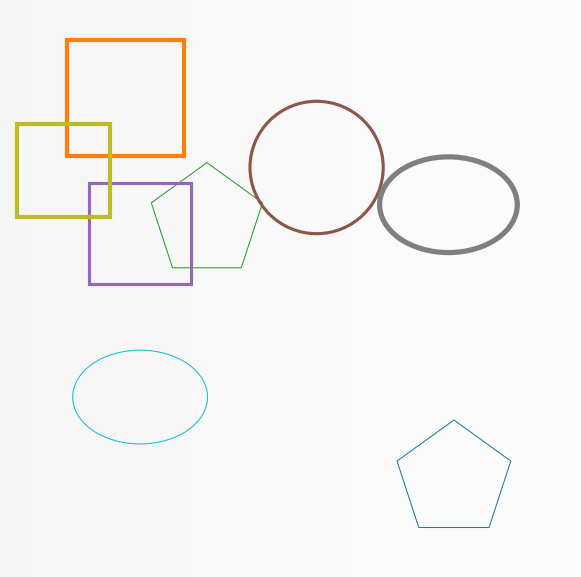[{"shape": "pentagon", "thickness": 0.5, "radius": 0.51, "center": [0.781, 0.169]}, {"shape": "square", "thickness": 2, "radius": 0.5, "center": [0.215, 0.829]}, {"shape": "pentagon", "thickness": 0.5, "radius": 0.5, "center": [0.356, 0.617]}, {"shape": "square", "thickness": 1.5, "radius": 0.44, "center": [0.241, 0.595]}, {"shape": "circle", "thickness": 1.5, "radius": 0.57, "center": [0.545, 0.709]}, {"shape": "oval", "thickness": 2.5, "radius": 0.59, "center": [0.772, 0.645]}, {"shape": "square", "thickness": 2, "radius": 0.4, "center": [0.109, 0.704]}, {"shape": "oval", "thickness": 0.5, "radius": 0.58, "center": [0.241, 0.312]}]